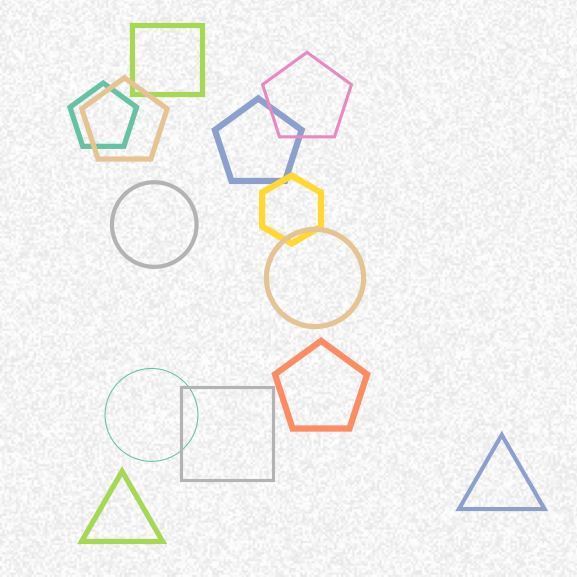[{"shape": "circle", "thickness": 0.5, "radius": 0.4, "center": [0.262, 0.281]}, {"shape": "pentagon", "thickness": 2.5, "radius": 0.3, "center": [0.179, 0.795]}, {"shape": "pentagon", "thickness": 3, "radius": 0.42, "center": [0.556, 0.325]}, {"shape": "pentagon", "thickness": 3, "radius": 0.39, "center": [0.447, 0.75]}, {"shape": "triangle", "thickness": 2, "radius": 0.43, "center": [0.869, 0.16]}, {"shape": "pentagon", "thickness": 1.5, "radius": 0.4, "center": [0.532, 0.828]}, {"shape": "square", "thickness": 2.5, "radius": 0.3, "center": [0.289, 0.896]}, {"shape": "triangle", "thickness": 2.5, "radius": 0.41, "center": [0.211, 0.102]}, {"shape": "hexagon", "thickness": 3, "radius": 0.29, "center": [0.505, 0.636]}, {"shape": "circle", "thickness": 2.5, "radius": 0.42, "center": [0.545, 0.518]}, {"shape": "pentagon", "thickness": 2.5, "radius": 0.39, "center": [0.215, 0.787]}, {"shape": "circle", "thickness": 2, "radius": 0.37, "center": [0.267, 0.61]}, {"shape": "square", "thickness": 1.5, "radius": 0.4, "center": [0.393, 0.248]}]